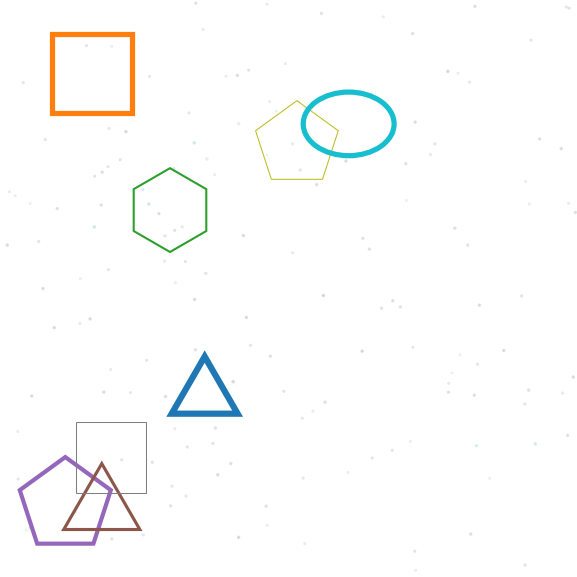[{"shape": "triangle", "thickness": 3, "radius": 0.33, "center": [0.354, 0.316]}, {"shape": "square", "thickness": 2.5, "radius": 0.34, "center": [0.159, 0.871]}, {"shape": "hexagon", "thickness": 1, "radius": 0.36, "center": [0.294, 0.635]}, {"shape": "pentagon", "thickness": 2, "radius": 0.41, "center": [0.113, 0.125]}, {"shape": "triangle", "thickness": 1.5, "radius": 0.38, "center": [0.176, 0.12]}, {"shape": "square", "thickness": 0.5, "radius": 0.31, "center": [0.192, 0.207]}, {"shape": "pentagon", "thickness": 0.5, "radius": 0.38, "center": [0.514, 0.75]}, {"shape": "oval", "thickness": 2.5, "radius": 0.39, "center": [0.604, 0.785]}]